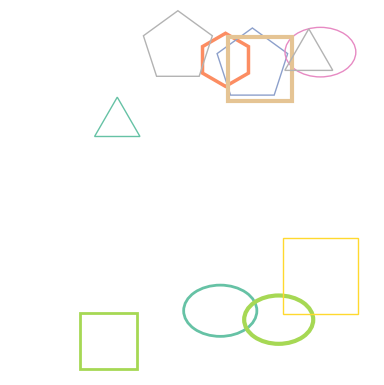[{"shape": "triangle", "thickness": 1, "radius": 0.34, "center": [0.305, 0.68]}, {"shape": "oval", "thickness": 2, "radius": 0.48, "center": [0.572, 0.193]}, {"shape": "hexagon", "thickness": 2.5, "radius": 0.34, "center": [0.586, 0.845]}, {"shape": "pentagon", "thickness": 1, "radius": 0.48, "center": [0.656, 0.831]}, {"shape": "oval", "thickness": 1, "radius": 0.46, "center": [0.832, 0.865]}, {"shape": "oval", "thickness": 3, "radius": 0.45, "center": [0.724, 0.17]}, {"shape": "square", "thickness": 2, "radius": 0.37, "center": [0.282, 0.114]}, {"shape": "square", "thickness": 1, "radius": 0.49, "center": [0.833, 0.283]}, {"shape": "square", "thickness": 3, "radius": 0.42, "center": [0.677, 0.821]}, {"shape": "triangle", "thickness": 1, "radius": 0.36, "center": [0.802, 0.853]}, {"shape": "pentagon", "thickness": 1, "radius": 0.47, "center": [0.462, 0.878]}]